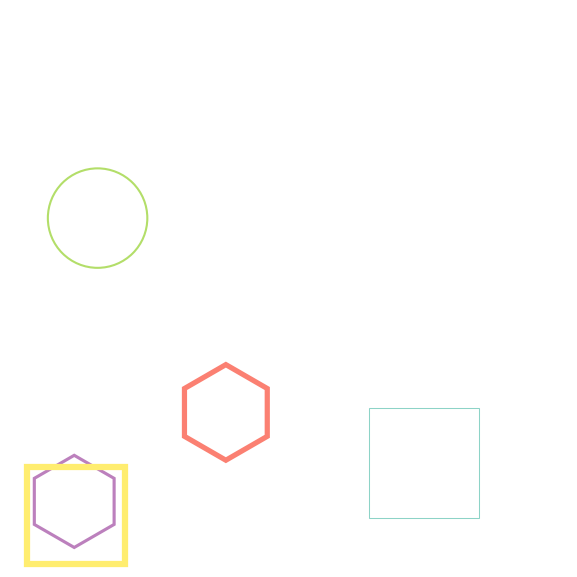[{"shape": "square", "thickness": 0.5, "radius": 0.48, "center": [0.734, 0.198]}, {"shape": "hexagon", "thickness": 2.5, "radius": 0.41, "center": [0.391, 0.285]}, {"shape": "circle", "thickness": 1, "radius": 0.43, "center": [0.169, 0.621]}, {"shape": "hexagon", "thickness": 1.5, "radius": 0.4, "center": [0.129, 0.131]}, {"shape": "square", "thickness": 3, "radius": 0.42, "center": [0.132, 0.107]}]